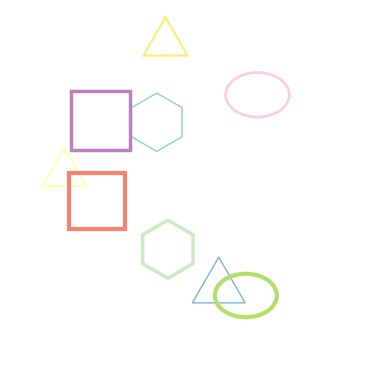[{"shape": "hexagon", "thickness": 1, "radius": 0.38, "center": [0.407, 0.682]}, {"shape": "triangle", "thickness": 1.5, "radius": 0.33, "center": [0.168, 0.549]}, {"shape": "square", "thickness": 3, "radius": 0.37, "center": [0.251, 0.479]}, {"shape": "triangle", "thickness": 1, "radius": 0.4, "center": [0.568, 0.253]}, {"shape": "oval", "thickness": 3, "radius": 0.4, "center": [0.639, 0.233]}, {"shape": "oval", "thickness": 2, "radius": 0.41, "center": [0.669, 0.754]}, {"shape": "square", "thickness": 2.5, "radius": 0.38, "center": [0.261, 0.688]}, {"shape": "hexagon", "thickness": 2.5, "radius": 0.38, "center": [0.436, 0.353]}, {"shape": "triangle", "thickness": 1.5, "radius": 0.33, "center": [0.43, 0.889]}]